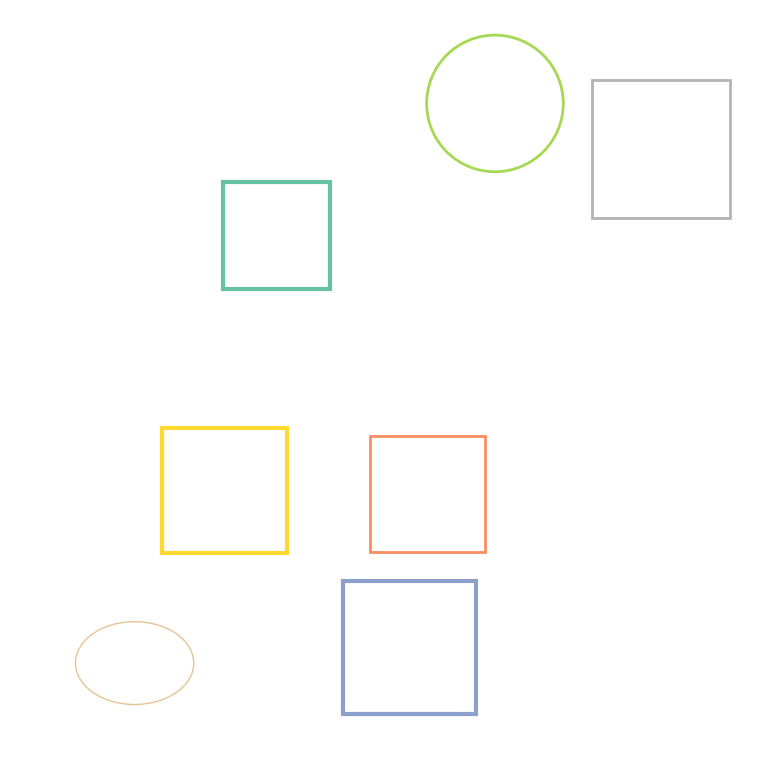[{"shape": "square", "thickness": 1.5, "radius": 0.35, "center": [0.359, 0.695]}, {"shape": "square", "thickness": 1, "radius": 0.37, "center": [0.555, 0.359]}, {"shape": "square", "thickness": 1.5, "radius": 0.43, "center": [0.532, 0.159]}, {"shape": "circle", "thickness": 1, "radius": 0.44, "center": [0.643, 0.866]}, {"shape": "square", "thickness": 1.5, "radius": 0.4, "center": [0.291, 0.363]}, {"shape": "oval", "thickness": 0.5, "radius": 0.38, "center": [0.175, 0.139]}, {"shape": "square", "thickness": 1, "radius": 0.45, "center": [0.858, 0.807]}]